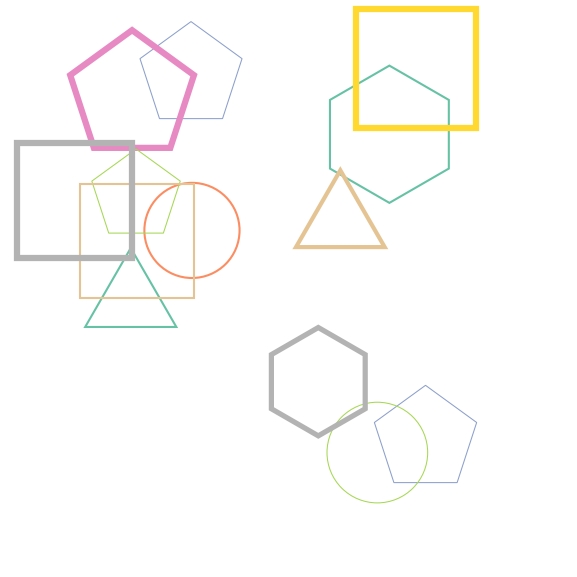[{"shape": "triangle", "thickness": 1, "radius": 0.46, "center": [0.226, 0.479]}, {"shape": "hexagon", "thickness": 1, "radius": 0.59, "center": [0.674, 0.767]}, {"shape": "circle", "thickness": 1, "radius": 0.41, "center": [0.332, 0.6]}, {"shape": "pentagon", "thickness": 0.5, "radius": 0.46, "center": [0.331, 0.869]}, {"shape": "pentagon", "thickness": 0.5, "radius": 0.47, "center": [0.737, 0.239]}, {"shape": "pentagon", "thickness": 3, "radius": 0.56, "center": [0.229, 0.834]}, {"shape": "circle", "thickness": 0.5, "radius": 0.44, "center": [0.653, 0.215]}, {"shape": "pentagon", "thickness": 0.5, "radius": 0.4, "center": [0.236, 0.661]}, {"shape": "square", "thickness": 3, "radius": 0.52, "center": [0.721, 0.881]}, {"shape": "triangle", "thickness": 2, "radius": 0.44, "center": [0.589, 0.616]}, {"shape": "square", "thickness": 1, "radius": 0.49, "center": [0.237, 0.582]}, {"shape": "square", "thickness": 3, "radius": 0.5, "center": [0.13, 0.653]}, {"shape": "hexagon", "thickness": 2.5, "radius": 0.47, "center": [0.551, 0.338]}]